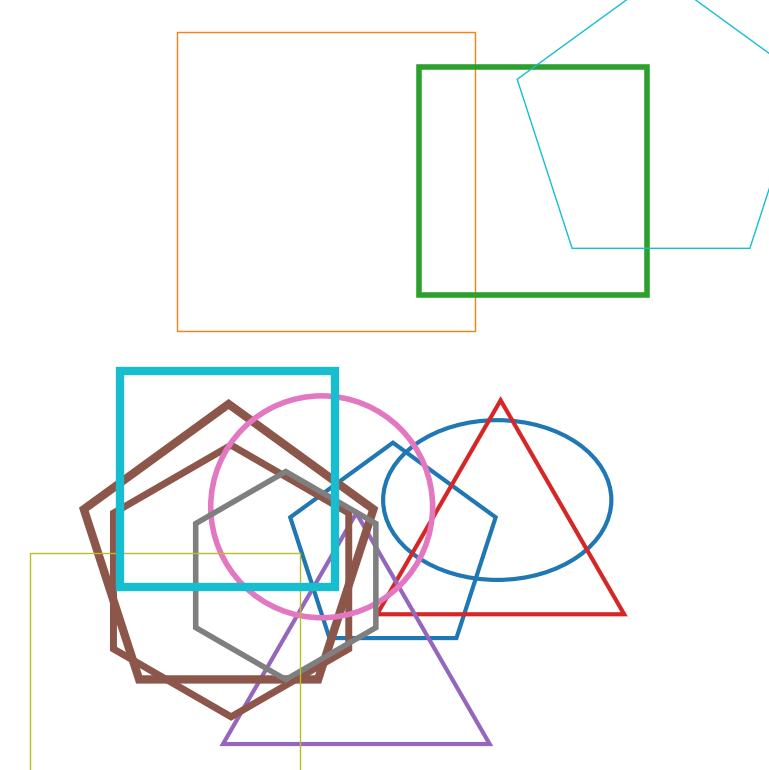[{"shape": "oval", "thickness": 1.5, "radius": 0.74, "center": [0.646, 0.351]}, {"shape": "pentagon", "thickness": 1.5, "radius": 0.7, "center": [0.51, 0.285]}, {"shape": "square", "thickness": 0.5, "radius": 0.97, "center": [0.423, 0.764]}, {"shape": "square", "thickness": 2, "radius": 0.74, "center": [0.693, 0.765]}, {"shape": "triangle", "thickness": 1.5, "radius": 0.93, "center": [0.65, 0.295]}, {"shape": "triangle", "thickness": 1.5, "radius": 1.0, "center": [0.463, 0.134]}, {"shape": "hexagon", "thickness": 2.5, "radius": 0.88, "center": [0.3, 0.245]}, {"shape": "pentagon", "thickness": 3, "radius": 0.99, "center": [0.297, 0.278]}, {"shape": "circle", "thickness": 2, "radius": 0.72, "center": [0.418, 0.342]}, {"shape": "hexagon", "thickness": 2, "radius": 0.68, "center": [0.371, 0.252]}, {"shape": "square", "thickness": 0.5, "radius": 0.88, "center": [0.214, 0.106]}, {"shape": "pentagon", "thickness": 0.5, "radius": 0.98, "center": [0.858, 0.836]}, {"shape": "square", "thickness": 3, "radius": 0.7, "center": [0.296, 0.378]}]